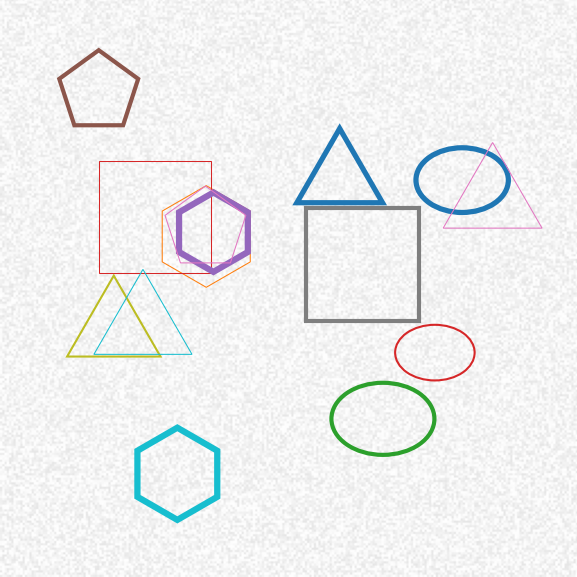[{"shape": "oval", "thickness": 2.5, "radius": 0.4, "center": [0.8, 0.687]}, {"shape": "triangle", "thickness": 2.5, "radius": 0.43, "center": [0.588, 0.691]}, {"shape": "hexagon", "thickness": 0.5, "radius": 0.44, "center": [0.357, 0.59]}, {"shape": "oval", "thickness": 2, "radius": 0.45, "center": [0.663, 0.274]}, {"shape": "oval", "thickness": 1, "radius": 0.34, "center": [0.753, 0.389]}, {"shape": "square", "thickness": 0.5, "radius": 0.48, "center": [0.268, 0.623]}, {"shape": "hexagon", "thickness": 3, "radius": 0.34, "center": [0.37, 0.597]}, {"shape": "pentagon", "thickness": 2, "radius": 0.36, "center": [0.171, 0.84]}, {"shape": "triangle", "thickness": 0.5, "radius": 0.49, "center": [0.853, 0.654]}, {"shape": "pentagon", "thickness": 0.5, "radius": 0.37, "center": [0.356, 0.603]}, {"shape": "square", "thickness": 2, "radius": 0.49, "center": [0.628, 0.541]}, {"shape": "triangle", "thickness": 1, "radius": 0.47, "center": [0.197, 0.428]}, {"shape": "hexagon", "thickness": 3, "radius": 0.4, "center": [0.307, 0.179]}, {"shape": "triangle", "thickness": 0.5, "radius": 0.49, "center": [0.248, 0.435]}]